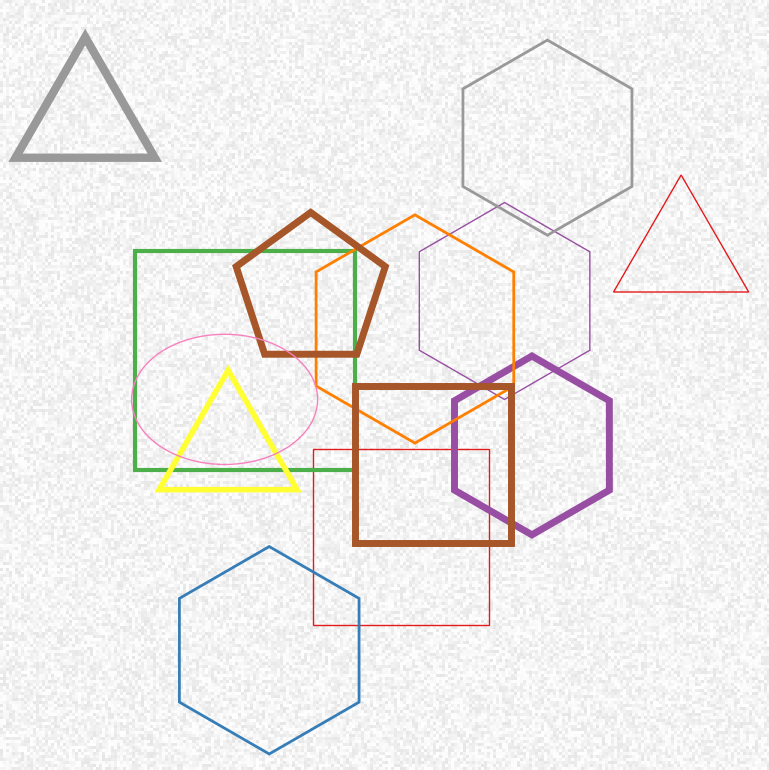[{"shape": "triangle", "thickness": 0.5, "radius": 0.51, "center": [0.885, 0.671]}, {"shape": "square", "thickness": 0.5, "radius": 0.57, "center": [0.521, 0.302]}, {"shape": "hexagon", "thickness": 1, "radius": 0.67, "center": [0.35, 0.155]}, {"shape": "square", "thickness": 1.5, "radius": 0.71, "center": [0.318, 0.532]}, {"shape": "hexagon", "thickness": 0.5, "radius": 0.64, "center": [0.655, 0.609]}, {"shape": "hexagon", "thickness": 2.5, "radius": 0.58, "center": [0.691, 0.422]}, {"shape": "hexagon", "thickness": 1, "radius": 0.74, "center": [0.539, 0.573]}, {"shape": "triangle", "thickness": 2, "radius": 0.52, "center": [0.296, 0.416]}, {"shape": "square", "thickness": 2.5, "radius": 0.51, "center": [0.563, 0.397]}, {"shape": "pentagon", "thickness": 2.5, "radius": 0.51, "center": [0.404, 0.622]}, {"shape": "oval", "thickness": 0.5, "radius": 0.6, "center": [0.292, 0.481]}, {"shape": "hexagon", "thickness": 1, "radius": 0.63, "center": [0.711, 0.821]}, {"shape": "triangle", "thickness": 3, "radius": 0.52, "center": [0.111, 0.847]}]